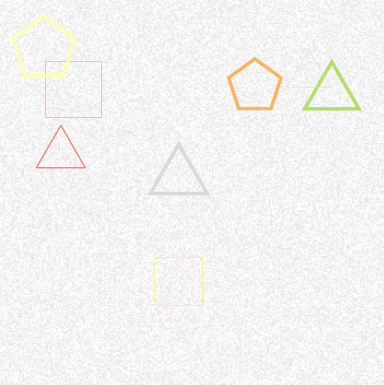[{"shape": "square", "thickness": 0.5, "radius": 0.36, "center": [0.189, 0.769]}, {"shape": "pentagon", "thickness": 2.5, "radius": 0.42, "center": [0.114, 0.873]}, {"shape": "triangle", "thickness": 1, "radius": 0.37, "center": [0.158, 0.601]}, {"shape": "pentagon", "thickness": 2.5, "radius": 0.36, "center": [0.662, 0.776]}, {"shape": "triangle", "thickness": 2.5, "radius": 0.41, "center": [0.862, 0.758]}, {"shape": "triangle", "thickness": 2.5, "radius": 0.43, "center": [0.464, 0.54]}, {"shape": "triangle", "thickness": 0.5, "radius": 0.33, "center": [0.802, 0.806]}, {"shape": "square", "thickness": 0.5, "radius": 0.31, "center": [0.463, 0.271]}]